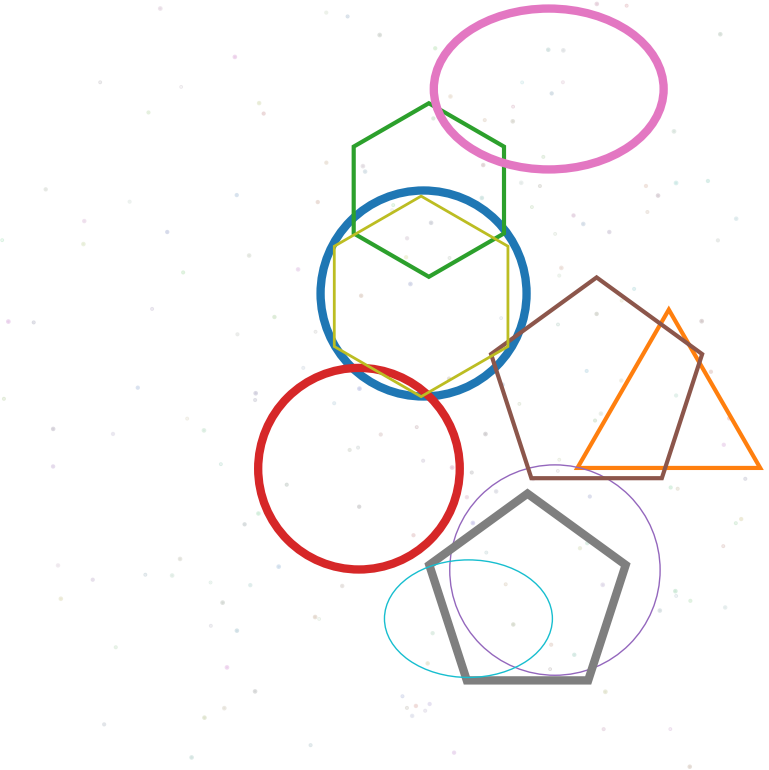[{"shape": "circle", "thickness": 3, "radius": 0.67, "center": [0.55, 0.619]}, {"shape": "triangle", "thickness": 1.5, "radius": 0.69, "center": [0.869, 0.461]}, {"shape": "hexagon", "thickness": 1.5, "radius": 0.56, "center": [0.557, 0.753]}, {"shape": "circle", "thickness": 3, "radius": 0.65, "center": [0.466, 0.391]}, {"shape": "circle", "thickness": 0.5, "radius": 0.68, "center": [0.721, 0.26]}, {"shape": "pentagon", "thickness": 1.5, "radius": 0.72, "center": [0.775, 0.496]}, {"shape": "oval", "thickness": 3, "radius": 0.75, "center": [0.713, 0.884]}, {"shape": "pentagon", "thickness": 3, "radius": 0.67, "center": [0.685, 0.225]}, {"shape": "hexagon", "thickness": 1, "radius": 0.65, "center": [0.547, 0.615]}, {"shape": "oval", "thickness": 0.5, "radius": 0.55, "center": [0.608, 0.197]}]